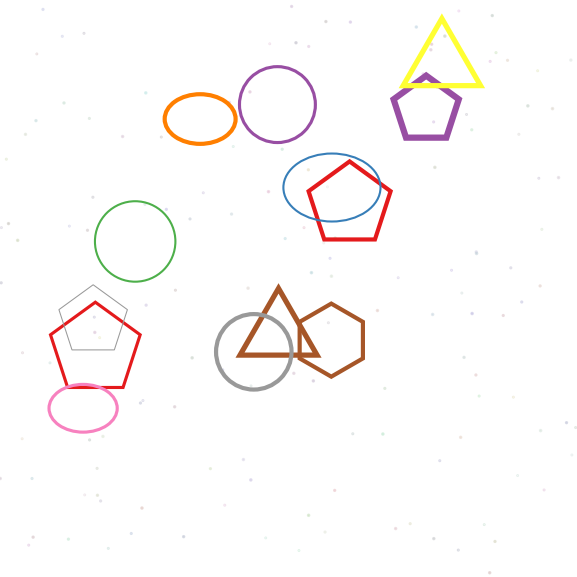[{"shape": "pentagon", "thickness": 2, "radius": 0.37, "center": [0.605, 0.645]}, {"shape": "pentagon", "thickness": 1.5, "radius": 0.41, "center": [0.165, 0.394]}, {"shape": "oval", "thickness": 1, "radius": 0.42, "center": [0.575, 0.674]}, {"shape": "circle", "thickness": 1, "radius": 0.35, "center": [0.234, 0.581]}, {"shape": "pentagon", "thickness": 3, "radius": 0.3, "center": [0.738, 0.809]}, {"shape": "circle", "thickness": 1.5, "radius": 0.33, "center": [0.48, 0.818]}, {"shape": "oval", "thickness": 2, "radius": 0.31, "center": [0.347, 0.793]}, {"shape": "triangle", "thickness": 2.5, "radius": 0.39, "center": [0.765, 0.89]}, {"shape": "hexagon", "thickness": 2, "radius": 0.32, "center": [0.574, 0.41]}, {"shape": "triangle", "thickness": 2.5, "radius": 0.39, "center": [0.482, 0.423]}, {"shape": "oval", "thickness": 1.5, "radius": 0.3, "center": [0.144, 0.292]}, {"shape": "pentagon", "thickness": 0.5, "radius": 0.31, "center": [0.161, 0.444]}, {"shape": "circle", "thickness": 2, "radius": 0.33, "center": [0.439, 0.39]}]